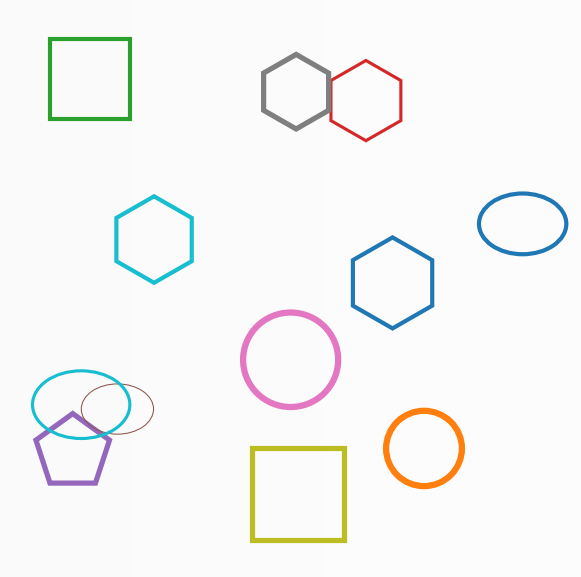[{"shape": "oval", "thickness": 2, "radius": 0.38, "center": [0.899, 0.611]}, {"shape": "hexagon", "thickness": 2, "radius": 0.39, "center": [0.675, 0.509]}, {"shape": "circle", "thickness": 3, "radius": 0.33, "center": [0.729, 0.223]}, {"shape": "square", "thickness": 2, "radius": 0.34, "center": [0.155, 0.862]}, {"shape": "hexagon", "thickness": 1.5, "radius": 0.35, "center": [0.63, 0.825]}, {"shape": "pentagon", "thickness": 2.5, "radius": 0.33, "center": [0.125, 0.216]}, {"shape": "oval", "thickness": 0.5, "radius": 0.31, "center": [0.202, 0.291]}, {"shape": "circle", "thickness": 3, "radius": 0.41, "center": [0.5, 0.376]}, {"shape": "hexagon", "thickness": 2.5, "radius": 0.32, "center": [0.509, 0.84]}, {"shape": "square", "thickness": 2.5, "radius": 0.4, "center": [0.513, 0.144]}, {"shape": "oval", "thickness": 1.5, "radius": 0.42, "center": [0.14, 0.298]}, {"shape": "hexagon", "thickness": 2, "radius": 0.37, "center": [0.265, 0.584]}]